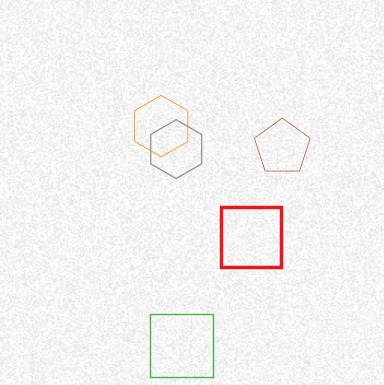[{"shape": "square", "thickness": 2.5, "radius": 0.39, "center": [0.652, 0.384]}, {"shape": "square", "thickness": 1, "radius": 0.41, "center": [0.471, 0.103]}, {"shape": "hexagon", "thickness": 0.5, "radius": 0.4, "center": [0.419, 0.673]}, {"shape": "pentagon", "thickness": 0.5, "radius": 0.38, "center": [0.733, 0.617]}, {"shape": "hexagon", "thickness": 1, "radius": 0.38, "center": [0.458, 0.613]}]